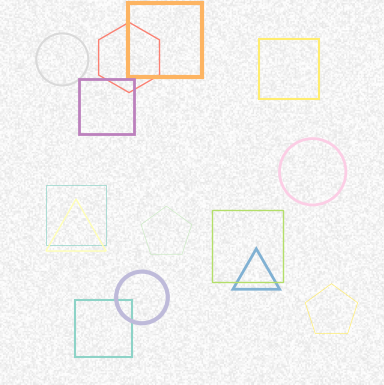[{"shape": "square", "thickness": 1.5, "radius": 0.37, "center": [0.269, 0.147]}, {"shape": "square", "thickness": 0.5, "radius": 0.39, "center": [0.198, 0.442]}, {"shape": "triangle", "thickness": 1, "radius": 0.45, "center": [0.198, 0.393]}, {"shape": "circle", "thickness": 3, "radius": 0.34, "center": [0.369, 0.227]}, {"shape": "hexagon", "thickness": 1, "radius": 0.46, "center": [0.335, 0.851]}, {"shape": "triangle", "thickness": 2, "radius": 0.35, "center": [0.666, 0.284]}, {"shape": "square", "thickness": 3, "radius": 0.48, "center": [0.429, 0.897]}, {"shape": "square", "thickness": 1, "radius": 0.47, "center": [0.643, 0.362]}, {"shape": "circle", "thickness": 2, "radius": 0.43, "center": [0.812, 0.554]}, {"shape": "circle", "thickness": 1.5, "radius": 0.34, "center": [0.162, 0.846]}, {"shape": "square", "thickness": 2, "radius": 0.36, "center": [0.277, 0.724]}, {"shape": "pentagon", "thickness": 0.5, "radius": 0.35, "center": [0.432, 0.395]}, {"shape": "square", "thickness": 1.5, "radius": 0.39, "center": [0.751, 0.82]}, {"shape": "pentagon", "thickness": 0.5, "radius": 0.36, "center": [0.861, 0.192]}]